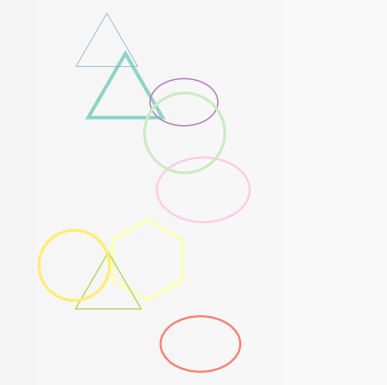[{"shape": "triangle", "thickness": 2.5, "radius": 0.55, "center": [0.324, 0.75]}, {"shape": "hexagon", "thickness": 2, "radius": 0.52, "center": [0.381, 0.325]}, {"shape": "oval", "thickness": 1.5, "radius": 0.51, "center": [0.517, 0.107]}, {"shape": "triangle", "thickness": 0.5, "radius": 0.46, "center": [0.276, 0.873]}, {"shape": "triangle", "thickness": 1, "radius": 0.49, "center": [0.279, 0.247]}, {"shape": "oval", "thickness": 1.5, "radius": 0.6, "center": [0.525, 0.507]}, {"shape": "oval", "thickness": 1, "radius": 0.44, "center": [0.475, 0.735]}, {"shape": "circle", "thickness": 2, "radius": 0.52, "center": [0.477, 0.655]}, {"shape": "circle", "thickness": 2, "radius": 0.46, "center": [0.192, 0.311]}]